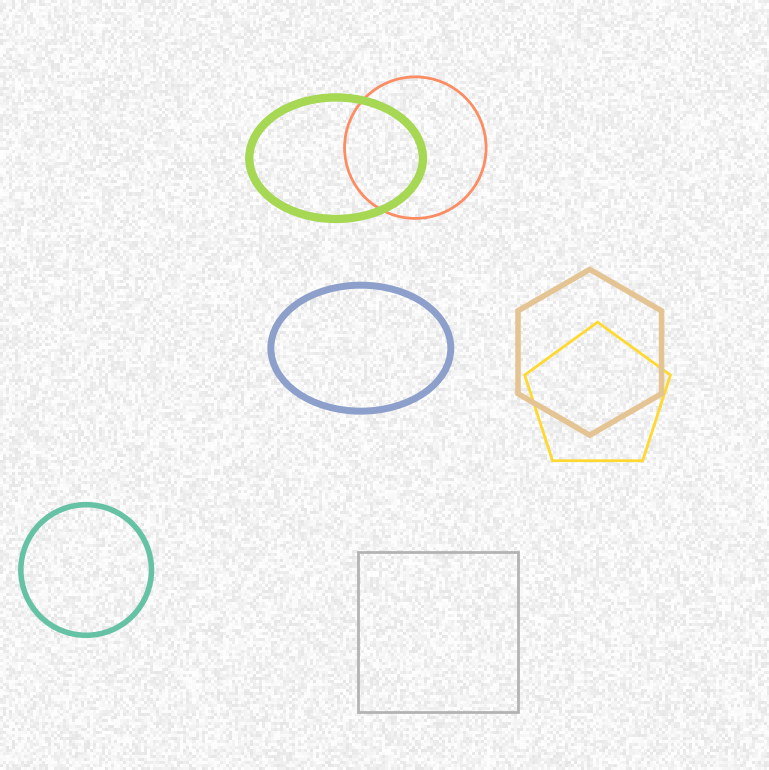[{"shape": "circle", "thickness": 2, "radius": 0.42, "center": [0.112, 0.26]}, {"shape": "circle", "thickness": 1, "radius": 0.46, "center": [0.539, 0.808]}, {"shape": "oval", "thickness": 2.5, "radius": 0.58, "center": [0.469, 0.548]}, {"shape": "oval", "thickness": 3, "radius": 0.56, "center": [0.436, 0.795]}, {"shape": "pentagon", "thickness": 1, "radius": 0.5, "center": [0.776, 0.482]}, {"shape": "hexagon", "thickness": 2, "radius": 0.54, "center": [0.766, 0.542]}, {"shape": "square", "thickness": 1, "radius": 0.52, "center": [0.568, 0.179]}]